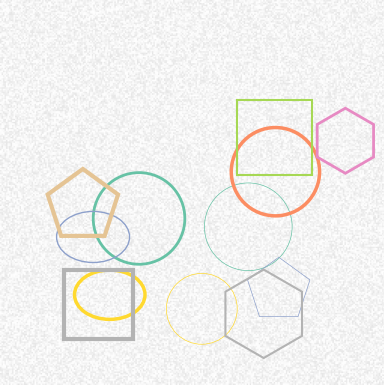[{"shape": "circle", "thickness": 2, "radius": 0.6, "center": [0.361, 0.433]}, {"shape": "circle", "thickness": 0.5, "radius": 0.57, "center": [0.645, 0.411]}, {"shape": "circle", "thickness": 2.5, "radius": 0.57, "center": [0.715, 0.554]}, {"shape": "oval", "thickness": 1, "radius": 0.47, "center": [0.242, 0.385]}, {"shape": "pentagon", "thickness": 0.5, "radius": 0.43, "center": [0.724, 0.247]}, {"shape": "hexagon", "thickness": 2, "radius": 0.42, "center": [0.897, 0.634]}, {"shape": "square", "thickness": 1.5, "radius": 0.49, "center": [0.714, 0.642]}, {"shape": "oval", "thickness": 2.5, "radius": 0.46, "center": [0.285, 0.235]}, {"shape": "circle", "thickness": 0.5, "radius": 0.46, "center": [0.524, 0.198]}, {"shape": "pentagon", "thickness": 3, "radius": 0.48, "center": [0.215, 0.465]}, {"shape": "hexagon", "thickness": 1.5, "radius": 0.57, "center": [0.685, 0.185]}, {"shape": "square", "thickness": 3, "radius": 0.45, "center": [0.256, 0.209]}]